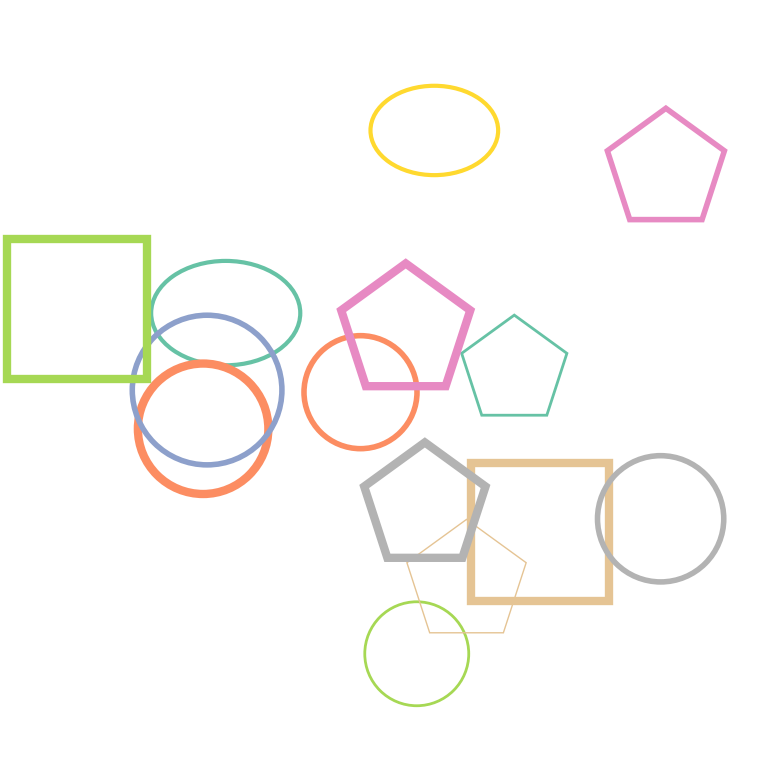[{"shape": "pentagon", "thickness": 1, "radius": 0.36, "center": [0.668, 0.519]}, {"shape": "oval", "thickness": 1.5, "radius": 0.48, "center": [0.293, 0.593]}, {"shape": "circle", "thickness": 3, "radius": 0.42, "center": [0.264, 0.443]}, {"shape": "circle", "thickness": 2, "radius": 0.37, "center": [0.468, 0.491]}, {"shape": "circle", "thickness": 2, "radius": 0.49, "center": [0.269, 0.493]}, {"shape": "pentagon", "thickness": 2, "radius": 0.4, "center": [0.865, 0.779]}, {"shape": "pentagon", "thickness": 3, "radius": 0.44, "center": [0.527, 0.57]}, {"shape": "square", "thickness": 3, "radius": 0.45, "center": [0.101, 0.599]}, {"shape": "circle", "thickness": 1, "radius": 0.34, "center": [0.541, 0.151]}, {"shape": "oval", "thickness": 1.5, "radius": 0.41, "center": [0.564, 0.831]}, {"shape": "pentagon", "thickness": 0.5, "radius": 0.41, "center": [0.606, 0.244]}, {"shape": "square", "thickness": 3, "radius": 0.45, "center": [0.701, 0.309]}, {"shape": "circle", "thickness": 2, "radius": 0.41, "center": [0.858, 0.326]}, {"shape": "pentagon", "thickness": 3, "radius": 0.41, "center": [0.552, 0.343]}]